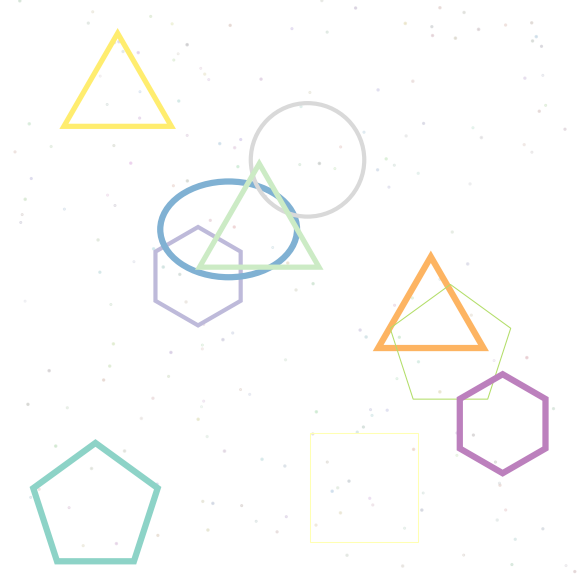[{"shape": "pentagon", "thickness": 3, "radius": 0.57, "center": [0.165, 0.119]}, {"shape": "square", "thickness": 0.5, "radius": 0.47, "center": [0.63, 0.155]}, {"shape": "hexagon", "thickness": 2, "radius": 0.43, "center": [0.343, 0.521]}, {"shape": "oval", "thickness": 3, "radius": 0.59, "center": [0.396, 0.602]}, {"shape": "triangle", "thickness": 3, "radius": 0.53, "center": [0.746, 0.449]}, {"shape": "pentagon", "thickness": 0.5, "radius": 0.55, "center": [0.78, 0.397]}, {"shape": "circle", "thickness": 2, "radius": 0.49, "center": [0.533, 0.722]}, {"shape": "hexagon", "thickness": 3, "radius": 0.43, "center": [0.87, 0.265]}, {"shape": "triangle", "thickness": 2.5, "radius": 0.6, "center": [0.449, 0.596]}, {"shape": "triangle", "thickness": 2.5, "radius": 0.54, "center": [0.204, 0.834]}]